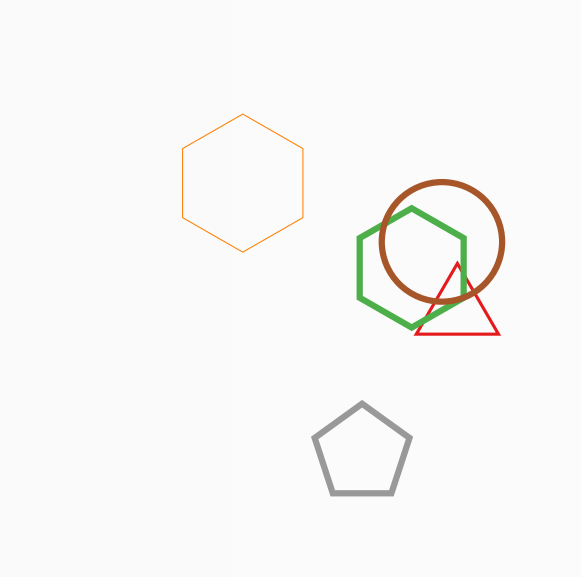[{"shape": "triangle", "thickness": 1.5, "radius": 0.41, "center": [0.787, 0.461]}, {"shape": "hexagon", "thickness": 3, "radius": 0.52, "center": [0.708, 0.535]}, {"shape": "hexagon", "thickness": 0.5, "radius": 0.6, "center": [0.418, 0.682]}, {"shape": "circle", "thickness": 3, "radius": 0.52, "center": [0.76, 0.58]}, {"shape": "pentagon", "thickness": 3, "radius": 0.43, "center": [0.623, 0.214]}]